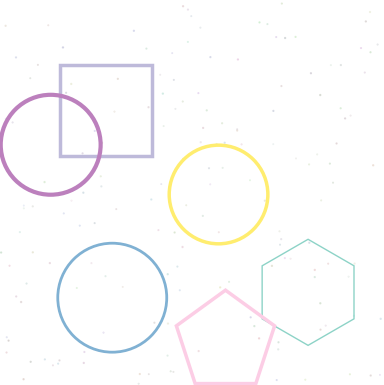[{"shape": "hexagon", "thickness": 1, "radius": 0.69, "center": [0.8, 0.241]}, {"shape": "square", "thickness": 2.5, "radius": 0.59, "center": [0.275, 0.713]}, {"shape": "circle", "thickness": 2, "radius": 0.71, "center": [0.292, 0.227]}, {"shape": "pentagon", "thickness": 2.5, "radius": 0.67, "center": [0.586, 0.112]}, {"shape": "circle", "thickness": 3, "radius": 0.65, "center": [0.132, 0.624]}, {"shape": "circle", "thickness": 2.5, "radius": 0.64, "center": [0.568, 0.495]}]